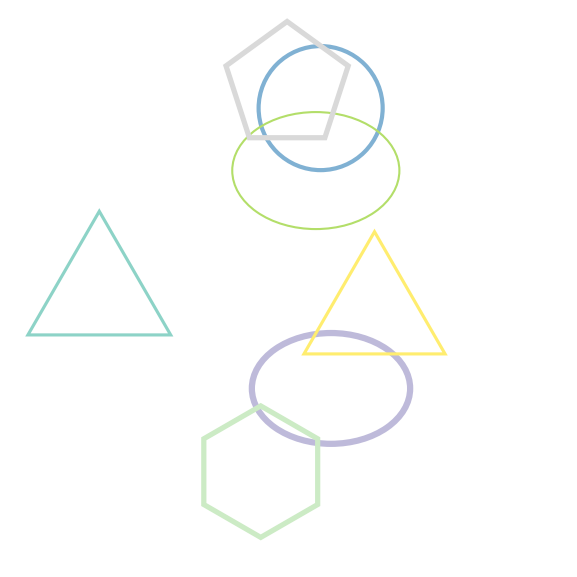[{"shape": "triangle", "thickness": 1.5, "radius": 0.71, "center": [0.172, 0.491]}, {"shape": "oval", "thickness": 3, "radius": 0.69, "center": [0.573, 0.327]}, {"shape": "circle", "thickness": 2, "radius": 0.54, "center": [0.555, 0.812]}, {"shape": "oval", "thickness": 1, "radius": 0.72, "center": [0.547, 0.704]}, {"shape": "pentagon", "thickness": 2.5, "radius": 0.56, "center": [0.497, 0.851]}, {"shape": "hexagon", "thickness": 2.5, "radius": 0.57, "center": [0.452, 0.182]}, {"shape": "triangle", "thickness": 1.5, "radius": 0.71, "center": [0.648, 0.457]}]